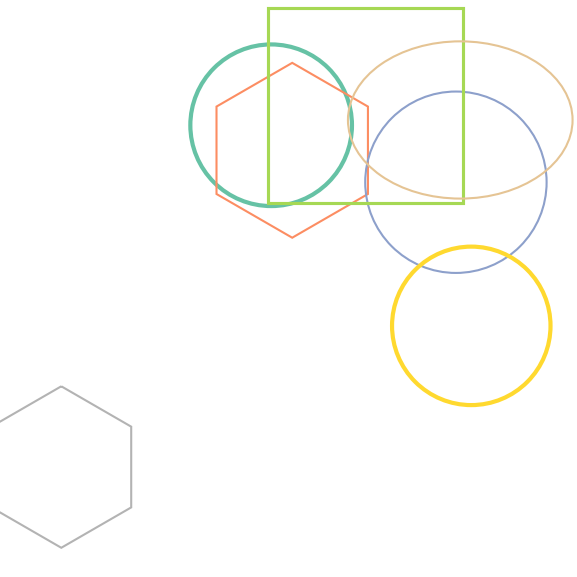[{"shape": "circle", "thickness": 2, "radius": 0.7, "center": [0.47, 0.782]}, {"shape": "hexagon", "thickness": 1, "radius": 0.76, "center": [0.506, 0.739]}, {"shape": "circle", "thickness": 1, "radius": 0.79, "center": [0.789, 0.684]}, {"shape": "square", "thickness": 1.5, "radius": 0.85, "center": [0.633, 0.816]}, {"shape": "circle", "thickness": 2, "radius": 0.69, "center": [0.816, 0.435]}, {"shape": "oval", "thickness": 1, "radius": 0.97, "center": [0.797, 0.791]}, {"shape": "hexagon", "thickness": 1, "radius": 0.7, "center": [0.106, 0.19]}]